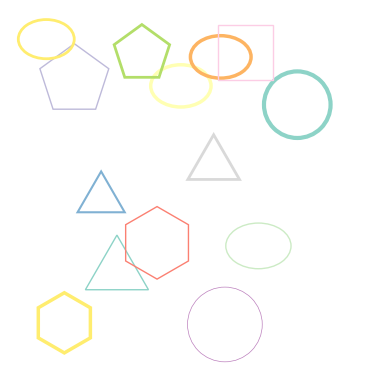[{"shape": "triangle", "thickness": 1, "radius": 0.47, "center": [0.304, 0.295]}, {"shape": "circle", "thickness": 3, "radius": 0.43, "center": [0.772, 0.728]}, {"shape": "oval", "thickness": 2.5, "radius": 0.39, "center": [0.47, 0.777]}, {"shape": "pentagon", "thickness": 1, "radius": 0.47, "center": [0.193, 0.792]}, {"shape": "hexagon", "thickness": 1, "radius": 0.47, "center": [0.408, 0.369]}, {"shape": "triangle", "thickness": 1.5, "radius": 0.35, "center": [0.263, 0.484]}, {"shape": "oval", "thickness": 2.5, "radius": 0.39, "center": [0.573, 0.852]}, {"shape": "pentagon", "thickness": 2, "radius": 0.38, "center": [0.369, 0.86]}, {"shape": "square", "thickness": 1, "radius": 0.36, "center": [0.636, 0.864]}, {"shape": "triangle", "thickness": 2, "radius": 0.39, "center": [0.555, 0.573]}, {"shape": "circle", "thickness": 0.5, "radius": 0.49, "center": [0.584, 0.157]}, {"shape": "oval", "thickness": 1, "radius": 0.42, "center": [0.671, 0.361]}, {"shape": "hexagon", "thickness": 2.5, "radius": 0.39, "center": [0.167, 0.161]}, {"shape": "oval", "thickness": 2, "radius": 0.36, "center": [0.12, 0.898]}]